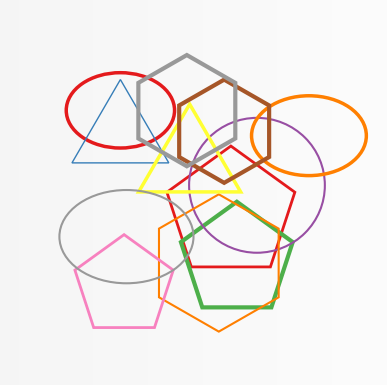[{"shape": "pentagon", "thickness": 2, "radius": 0.87, "center": [0.596, 0.447]}, {"shape": "oval", "thickness": 2.5, "radius": 0.7, "center": [0.311, 0.713]}, {"shape": "triangle", "thickness": 1, "radius": 0.72, "center": [0.311, 0.649]}, {"shape": "pentagon", "thickness": 3, "radius": 0.76, "center": [0.611, 0.324]}, {"shape": "circle", "thickness": 1.5, "radius": 0.88, "center": [0.663, 0.519]}, {"shape": "hexagon", "thickness": 1.5, "radius": 0.89, "center": [0.565, 0.317]}, {"shape": "oval", "thickness": 2.5, "radius": 0.74, "center": [0.797, 0.648]}, {"shape": "triangle", "thickness": 2.5, "radius": 0.76, "center": [0.489, 0.578]}, {"shape": "hexagon", "thickness": 3, "radius": 0.67, "center": [0.578, 0.659]}, {"shape": "pentagon", "thickness": 2, "radius": 0.67, "center": [0.32, 0.257]}, {"shape": "hexagon", "thickness": 3, "radius": 0.72, "center": [0.482, 0.713]}, {"shape": "oval", "thickness": 1.5, "radius": 0.87, "center": [0.326, 0.385]}]